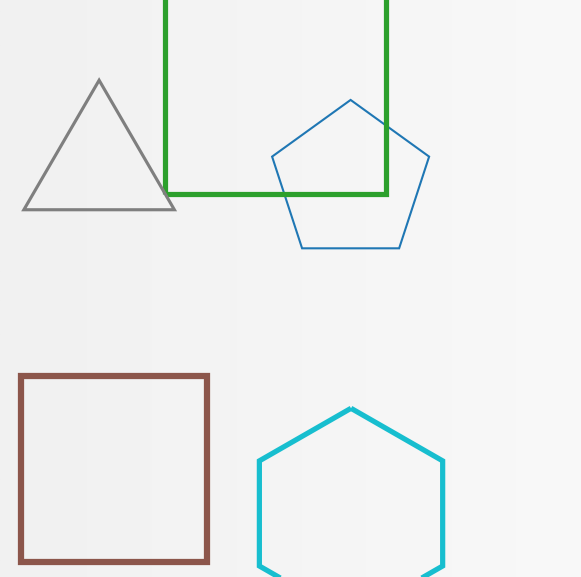[{"shape": "pentagon", "thickness": 1, "radius": 0.71, "center": [0.603, 0.684]}, {"shape": "square", "thickness": 2.5, "radius": 0.95, "center": [0.474, 0.854]}, {"shape": "square", "thickness": 3, "radius": 0.8, "center": [0.196, 0.187]}, {"shape": "triangle", "thickness": 1.5, "radius": 0.75, "center": [0.171, 0.711]}, {"shape": "hexagon", "thickness": 2.5, "radius": 0.91, "center": [0.604, 0.11]}]